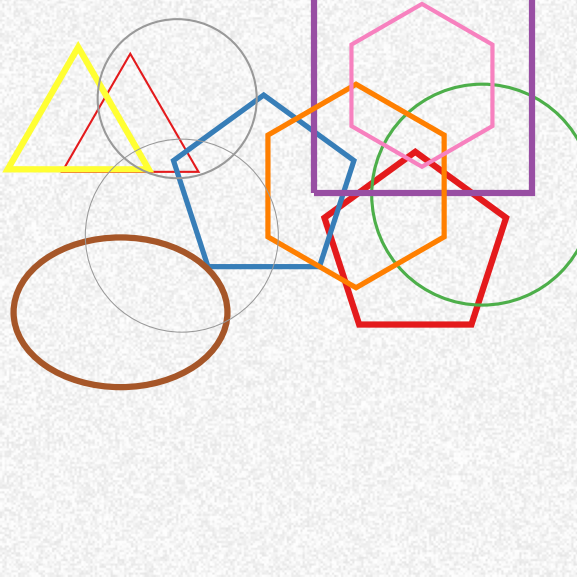[{"shape": "triangle", "thickness": 1, "radius": 0.68, "center": [0.226, 0.77]}, {"shape": "pentagon", "thickness": 3, "radius": 0.83, "center": [0.719, 0.571]}, {"shape": "pentagon", "thickness": 2.5, "radius": 0.82, "center": [0.457, 0.67]}, {"shape": "circle", "thickness": 1.5, "radius": 0.96, "center": [0.835, 0.662]}, {"shape": "square", "thickness": 3, "radius": 0.94, "center": [0.733, 0.855]}, {"shape": "hexagon", "thickness": 2.5, "radius": 0.88, "center": [0.617, 0.677]}, {"shape": "triangle", "thickness": 3, "radius": 0.71, "center": [0.135, 0.776]}, {"shape": "oval", "thickness": 3, "radius": 0.93, "center": [0.209, 0.458]}, {"shape": "hexagon", "thickness": 2, "radius": 0.7, "center": [0.731, 0.851]}, {"shape": "circle", "thickness": 1, "radius": 0.69, "center": [0.307, 0.828]}, {"shape": "circle", "thickness": 0.5, "radius": 0.84, "center": [0.315, 0.591]}]